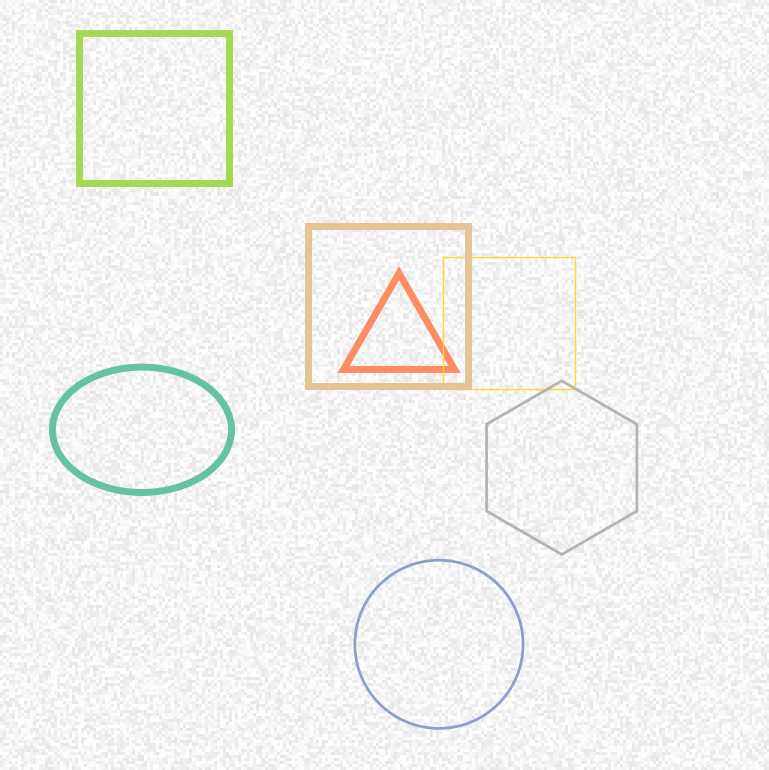[{"shape": "oval", "thickness": 2.5, "radius": 0.58, "center": [0.184, 0.442]}, {"shape": "triangle", "thickness": 2.5, "radius": 0.42, "center": [0.518, 0.562]}, {"shape": "circle", "thickness": 1, "radius": 0.55, "center": [0.57, 0.163]}, {"shape": "square", "thickness": 2.5, "radius": 0.49, "center": [0.2, 0.86]}, {"shape": "square", "thickness": 0.5, "radius": 0.43, "center": [0.661, 0.58]}, {"shape": "square", "thickness": 2.5, "radius": 0.52, "center": [0.504, 0.603]}, {"shape": "hexagon", "thickness": 1, "radius": 0.56, "center": [0.73, 0.393]}]